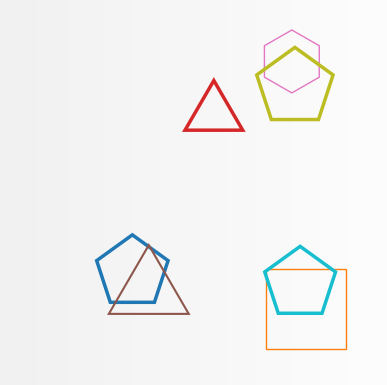[{"shape": "pentagon", "thickness": 2.5, "radius": 0.48, "center": [0.342, 0.293]}, {"shape": "square", "thickness": 1, "radius": 0.52, "center": [0.789, 0.197]}, {"shape": "triangle", "thickness": 2.5, "radius": 0.43, "center": [0.552, 0.705]}, {"shape": "triangle", "thickness": 1.5, "radius": 0.6, "center": [0.384, 0.244]}, {"shape": "hexagon", "thickness": 1, "radius": 0.41, "center": [0.753, 0.84]}, {"shape": "pentagon", "thickness": 2.5, "radius": 0.52, "center": [0.761, 0.773]}, {"shape": "pentagon", "thickness": 2.5, "radius": 0.48, "center": [0.775, 0.264]}]